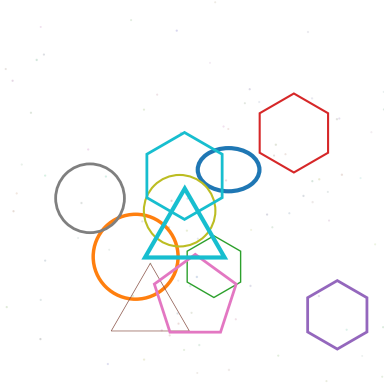[{"shape": "oval", "thickness": 3, "radius": 0.4, "center": [0.594, 0.559]}, {"shape": "circle", "thickness": 2.5, "radius": 0.55, "center": [0.352, 0.333]}, {"shape": "hexagon", "thickness": 1, "radius": 0.4, "center": [0.556, 0.307]}, {"shape": "hexagon", "thickness": 1.5, "radius": 0.51, "center": [0.763, 0.655]}, {"shape": "hexagon", "thickness": 2, "radius": 0.44, "center": [0.876, 0.182]}, {"shape": "triangle", "thickness": 0.5, "radius": 0.59, "center": [0.39, 0.199]}, {"shape": "pentagon", "thickness": 2, "radius": 0.56, "center": [0.507, 0.228]}, {"shape": "circle", "thickness": 2, "radius": 0.45, "center": [0.234, 0.485]}, {"shape": "circle", "thickness": 1.5, "radius": 0.46, "center": [0.467, 0.453]}, {"shape": "hexagon", "thickness": 2, "radius": 0.56, "center": [0.479, 0.543]}, {"shape": "triangle", "thickness": 3, "radius": 0.6, "center": [0.48, 0.391]}]